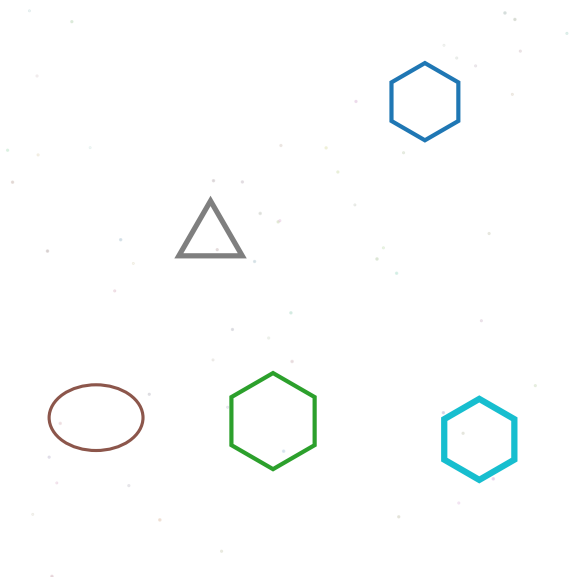[{"shape": "hexagon", "thickness": 2, "radius": 0.33, "center": [0.736, 0.823]}, {"shape": "hexagon", "thickness": 2, "radius": 0.42, "center": [0.473, 0.27]}, {"shape": "oval", "thickness": 1.5, "radius": 0.41, "center": [0.166, 0.276]}, {"shape": "triangle", "thickness": 2.5, "radius": 0.32, "center": [0.365, 0.588]}, {"shape": "hexagon", "thickness": 3, "radius": 0.35, "center": [0.83, 0.238]}]